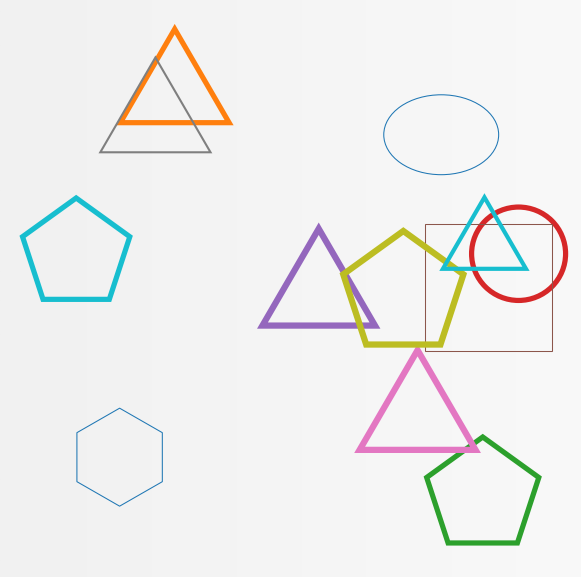[{"shape": "oval", "thickness": 0.5, "radius": 0.49, "center": [0.759, 0.766]}, {"shape": "hexagon", "thickness": 0.5, "radius": 0.42, "center": [0.206, 0.207]}, {"shape": "triangle", "thickness": 2.5, "radius": 0.54, "center": [0.301, 0.841]}, {"shape": "pentagon", "thickness": 2.5, "radius": 0.51, "center": [0.831, 0.141]}, {"shape": "circle", "thickness": 2.5, "radius": 0.4, "center": [0.892, 0.56]}, {"shape": "triangle", "thickness": 3, "radius": 0.56, "center": [0.548, 0.491]}, {"shape": "square", "thickness": 0.5, "radius": 0.55, "center": [0.84, 0.501]}, {"shape": "triangle", "thickness": 3, "radius": 0.58, "center": [0.718, 0.278]}, {"shape": "triangle", "thickness": 1, "radius": 0.55, "center": [0.267, 0.79]}, {"shape": "pentagon", "thickness": 3, "radius": 0.54, "center": [0.694, 0.49]}, {"shape": "pentagon", "thickness": 2.5, "radius": 0.49, "center": [0.131, 0.559]}, {"shape": "triangle", "thickness": 2, "radius": 0.41, "center": [0.833, 0.575]}]